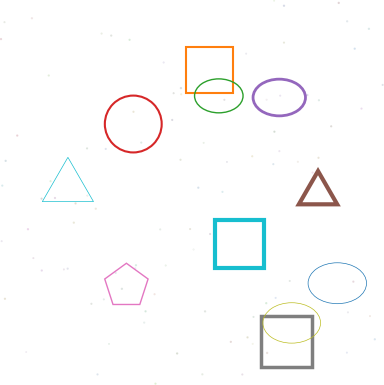[{"shape": "oval", "thickness": 0.5, "radius": 0.38, "center": [0.876, 0.264]}, {"shape": "square", "thickness": 1.5, "radius": 0.3, "center": [0.544, 0.819]}, {"shape": "oval", "thickness": 1, "radius": 0.31, "center": [0.568, 0.751]}, {"shape": "circle", "thickness": 1.5, "radius": 0.37, "center": [0.346, 0.678]}, {"shape": "oval", "thickness": 2, "radius": 0.34, "center": [0.725, 0.747]}, {"shape": "triangle", "thickness": 3, "radius": 0.29, "center": [0.826, 0.498]}, {"shape": "pentagon", "thickness": 1, "radius": 0.3, "center": [0.328, 0.257]}, {"shape": "square", "thickness": 2.5, "radius": 0.33, "center": [0.745, 0.113]}, {"shape": "oval", "thickness": 0.5, "radius": 0.37, "center": [0.758, 0.161]}, {"shape": "square", "thickness": 3, "radius": 0.31, "center": [0.622, 0.367]}, {"shape": "triangle", "thickness": 0.5, "radius": 0.38, "center": [0.176, 0.515]}]